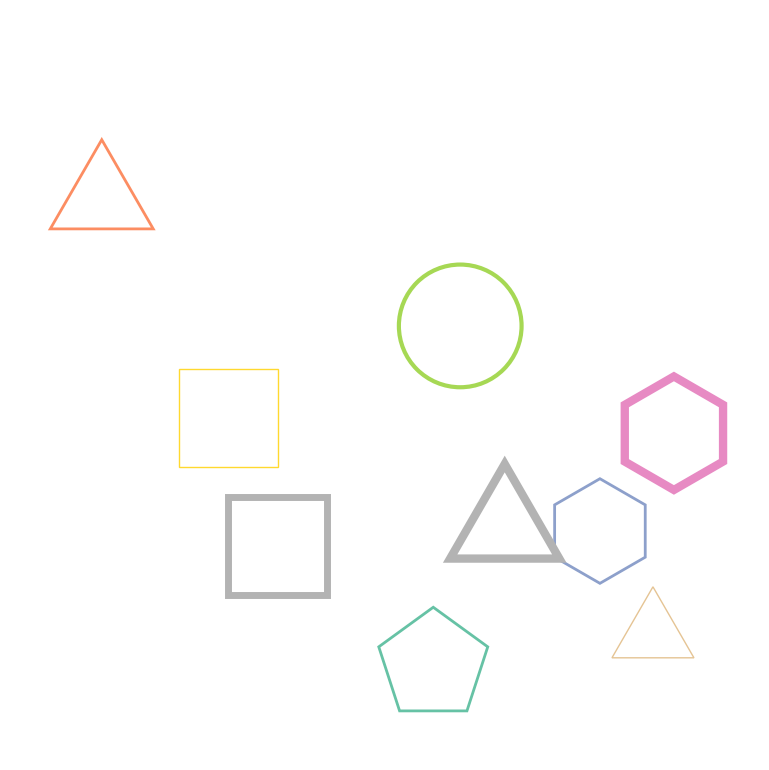[{"shape": "pentagon", "thickness": 1, "radius": 0.37, "center": [0.563, 0.137]}, {"shape": "triangle", "thickness": 1, "radius": 0.39, "center": [0.132, 0.741]}, {"shape": "hexagon", "thickness": 1, "radius": 0.34, "center": [0.779, 0.31]}, {"shape": "hexagon", "thickness": 3, "radius": 0.37, "center": [0.875, 0.437]}, {"shape": "circle", "thickness": 1.5, "radius": 0.4, "center": [0.598, 0.577]}, {"shape": "square", "thickness": 0.5, "radius": 0.32, "center": [0.297, 0.457]}, {"shape": "triangle", "thickness": 0.5, "radius": 0.31, "center": [0.848, 0.176]}, {"shape": "square", "thickness": 2.5, "radius": 0.32, "center": [0.361, 0.291]}, {"shape": "triangle", "thickness": 3, "radius": 0.41, "center": [0.655, 0.316]}]